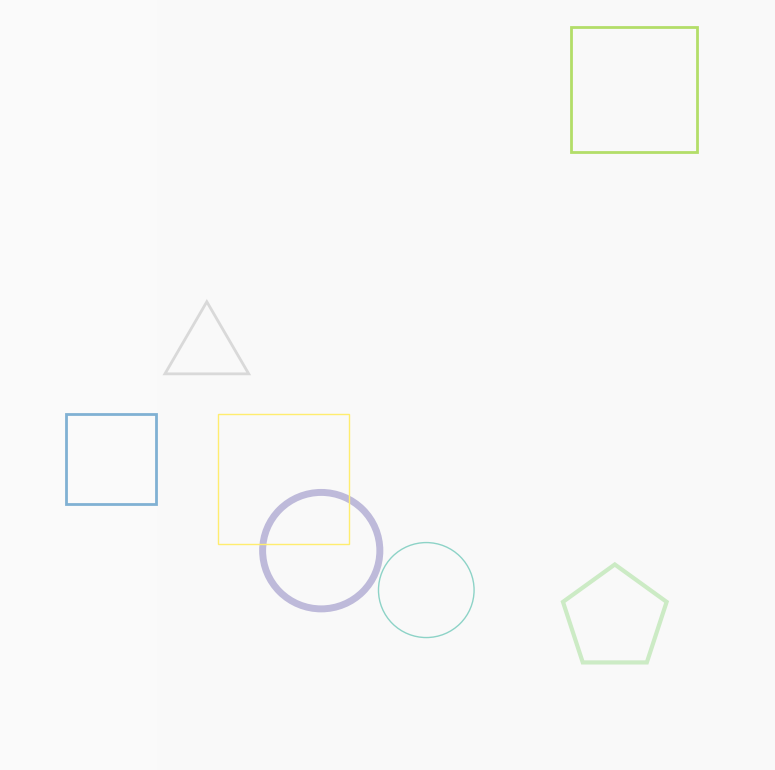[{"shape": "circle", "thickness": 0.5, "radius": 0.31, "center": [0.55, 0.234]}, {"shape": "circle", "thickness": 2.5, "radius": 0.38, "center": [0.414, 0.285]}, {"shape": "square", "thickness": 1, "radius": 0.29, "center": [0.144, 0.404]}, {"shape": "square", "thickness": 1, "radius": 0.41, "center": [0.818, 0.884]}, {"shape": "triangle", "thickness": 1, "radius": 0.31, "center": [0.267, 0.546]}, {"shape": "pentagon", "thickness": 1.5, "radius": 0.35, "center": [0.793, 0.197]}, {"shape": "square", "thickness": 0.5, "radius": 0.42, "center": [0.366, 0.378]}]